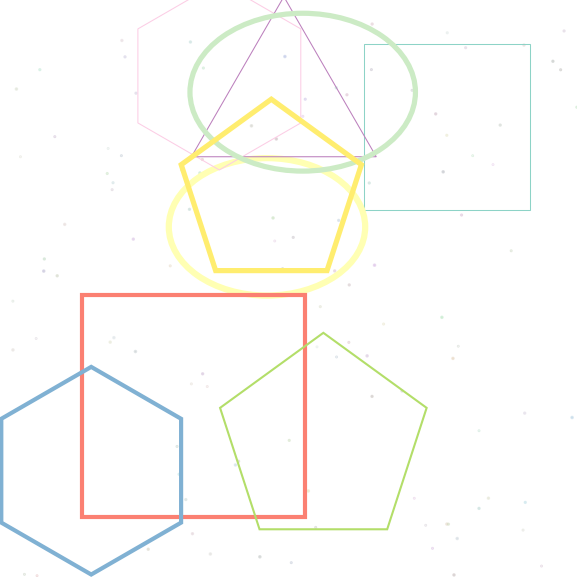[{"shape": "square", "thickness": 0.5, "radius": 0.72, "center": [0.774, 0.779]}, {"shape": "oval", "thickness": 3, "radius": 0.85, "center": [0.462, 0.606]}, {"shape": "square", "thickness": 2, "radius": 0.96, "center": [0.335, 0.296]}, {"shape": "hexagon", "thickness": 2, "radius": 0.9, "center": [0.158, 0.184]}, {"shape": "pentagon", "thickness": 1, "radius": 0.94, "center": [0.56, 0.235]}, {"shape": "hexagon", "thickness": 0.5, "radius": 0.81, "center": [0.38, 0.868]}, {"shape": "triangle", "thickness": 0.5, "radius": 0.92, "center": [0.492, 0.82]}, {"shape": "oval", "thickness": 2.5, "radius": 0.98, "center": [0.524, 0.84]}, {"shape": "pentagon", "thickness": 2.5, "radius": 0.82, "center": [0.47, 0.663]}]